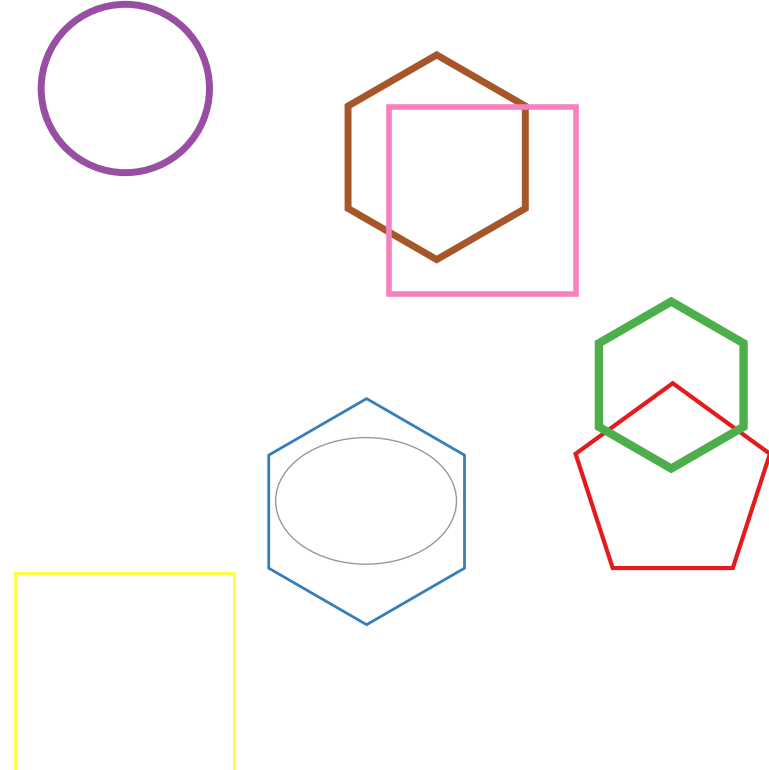[{"shape": "pentagon", "thickness": 1.5, "radius": 0.66, "center": [0.874, 0.37]}, {"shape": "hexagon", "thickness": 1, "radius": 0.73, "center": [0.476, 0.336]}, {"shape": "hexagon", "thickness": 3, "radius": 0.54, "center": [0.872, 0.5]}, {"shape": "circle", "thickness": 2.5, "radius": 0.55, "center": [0.163, 0.885]}, {"shape": "square", "thickness": 1, "radius": 0.71, "center": [0.162, 0.114]}, {"shape": "hexagon", "thickness": 2.5, "radius": 0.66, "center": [0.567, 0.796]}, {"shape": "square", "thickness": 2, "radius": 0.61, "center": [0.627, 0.739]}, {"shape": "oval", "thickness": 0.5, "radius": 0.59, "center": [0.475, 0.35]}]